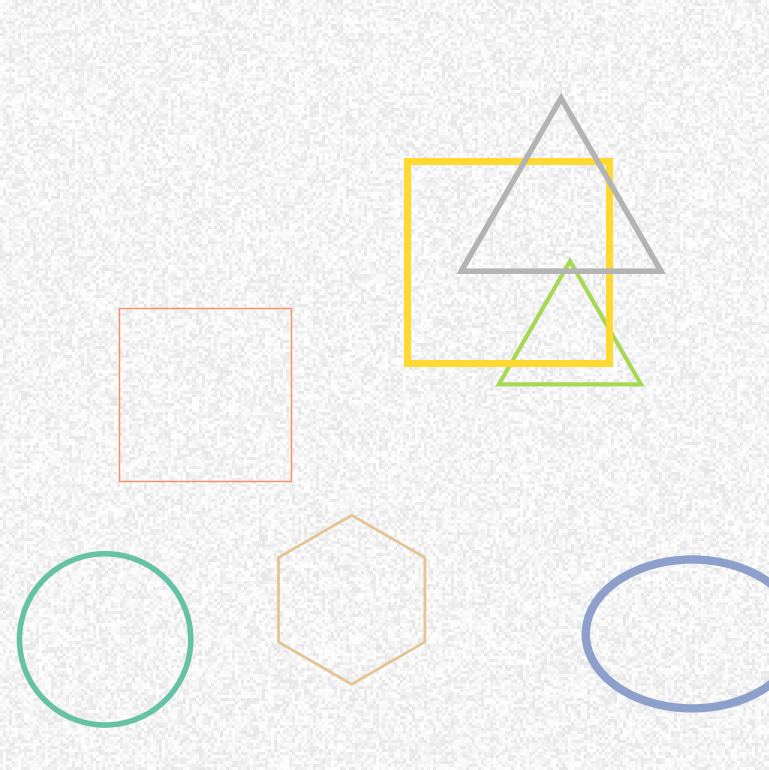[{"shape": "circle", "thickness": 2, "radius": 0.56, "center": [0.137, 0.17]}, {"shape": "square", "thickness": 0.5, "radius": 0.56, "center": [0.266, 0.488]}, {"shape": "oval", "thickness": 3, "radius": 0.69, "center": [0.899, 0.177]}, {"shape": "triangle", "thickness": 1.5, "radius": 0.53, "center": [0.74, 0.554]}, {"shape": "square", "thickness": 2.5, "radius": 0.66, "center": [0.66, 0.66]}, {"shape": "hexagon", "thickness": 1, "radius": 0.55, "center": [0.457, 0.221]}, {"shape": "triangle", "thickness": 2, "radius": 0.75, "center": [0.729, 0.723]}]